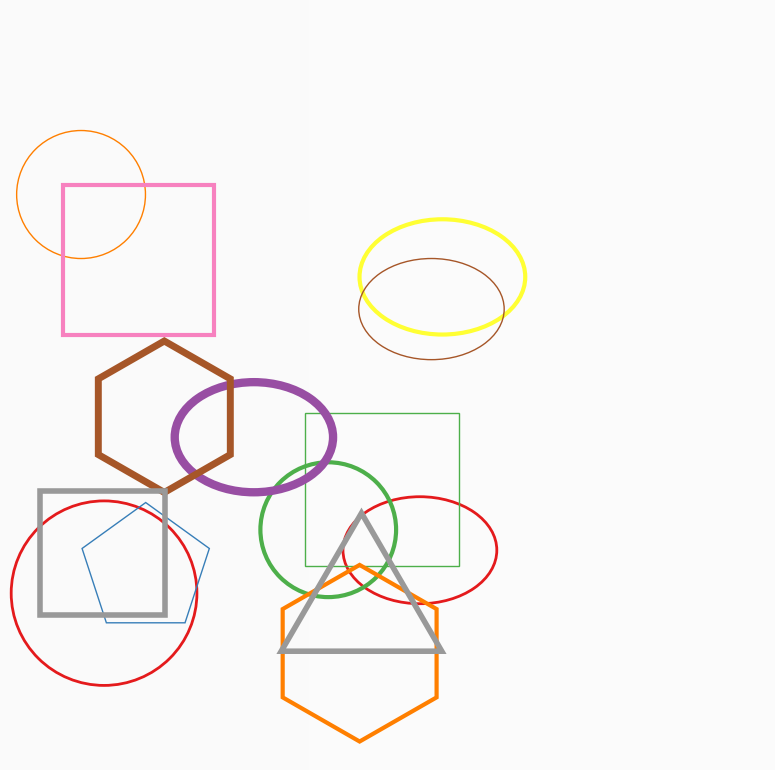[{"shape": "circle", "thickness": 1, "radius": 0.6, "center": [0.134, 0.23]}, {"shape": "oval", "thickness": 1, "radius": 0.5, "center": [0.542, 0.285]}, {"shape": "pentagon", "thickness": 0.5, "radius": 0.43, "center": [0.188, 0.261]}, {"shape": "square", "thickness": 0.5, "radius": 0.5, "center": [0.493, 0.364]}, {"shape": "circle", "thickness": 1.5, "radius": 0.44, "center": [0.424, 0.312]}, {"shape": "oval", "thickness": 3, "radius": 0.51, "center": [0.328, 0.432]}, {"shape": "circle", "thickness": 0.5, "radius": 0.42, "center": [0.105, 0.747]}, {"shape": "hexagon", "thickness": 1.5, "radius": 0.57, "center": [0.464, 0.152]}, {"shape": "oval", "thickness": 1.5, "radius": 0.53, "center": [0.571, 0.64]}, {"shape": "hexagon", "thickness": 2.5, "radius": 0.49, "center": [0.212, 0.459]}, {"shape": "oval", "thickness": 0.5, "radius": 0.47, "center": [0.557, 0.599]}, {"shape": "square", "thickness": 1.5, "radius": 0.49, "center": [0.178, 0.662]}, {"shape": "triangle", "thickness": 2, "radius": 0.6, "center": [0.466, 0.214]}, {"shape": "square", "thickness": 2, "radius": 0.4, "center": [0.132, 0.282]}]